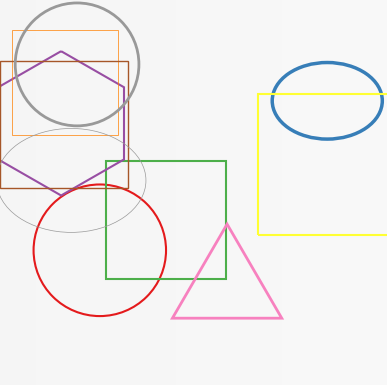[{"shape": "circle", "thickness": 1.5, "radius": 0.85, "center": [0.258, 0.35]}, {"shape": "oval", "thickness": 2.5, "radius": 0.71, "center": [0.845, 0.738]}, {"shape": "square", "thickness": 1.5, "radius": 0.77, "center": [0.428, 0.429]}, {"shape": "hexagon", "thickness": 1.5, "radius": 0.94, "center": [0.158, 0.68]}, {"shape": "square", "thickness": 0.5, "radius": 0.68, "center": [0.168, 0.785]}, {"shape": "square", "thickness": 1.5, "radius": 0.92, "center": [0.85, 0.573]}, {"shape": "square", "thickness": 1, "radius": 0.83, "center": [0.165, 0.677]}, {"shape": "triangle", "thickness": 2, "radius": 0.81, "center": [0.586, 0.255]}, {"shape": "circle", "thickness": 2, "radius": 0.8, "center": [0.199, 0.833]}, {"shape": "oval", "thickness": 0.5, "radius": 0.96, "center": [0.184, 0.531]}]